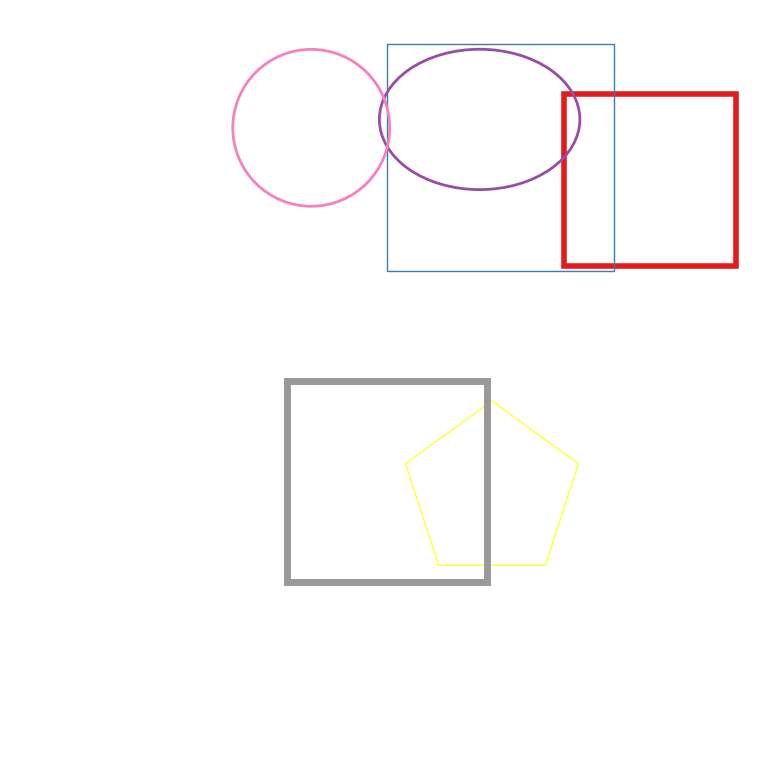[{"shape": "square", "thickness": 2, "radius": 0.56, "center": [0.844, 0.766]}, {"shape": "square", "thickness": 0.5, "radius": 0.74, "center": [0.65, 0.795]}, {"shape": "oval", "thickness": 1, "radius": 0.65, "center": [0.623, 0.845]}, {"shape": "pentagon", "thickness": 0.5, "radius": 0.59, "center": [0.639, 0.361]}, {"shape": "circle", "thickness": 1, "radius": 0.51, "center": [0.404, 0.834]}, {"shape": "square", "thickness": 2.5, "radius": 0.65, "center": [0.503, 0.374]}]